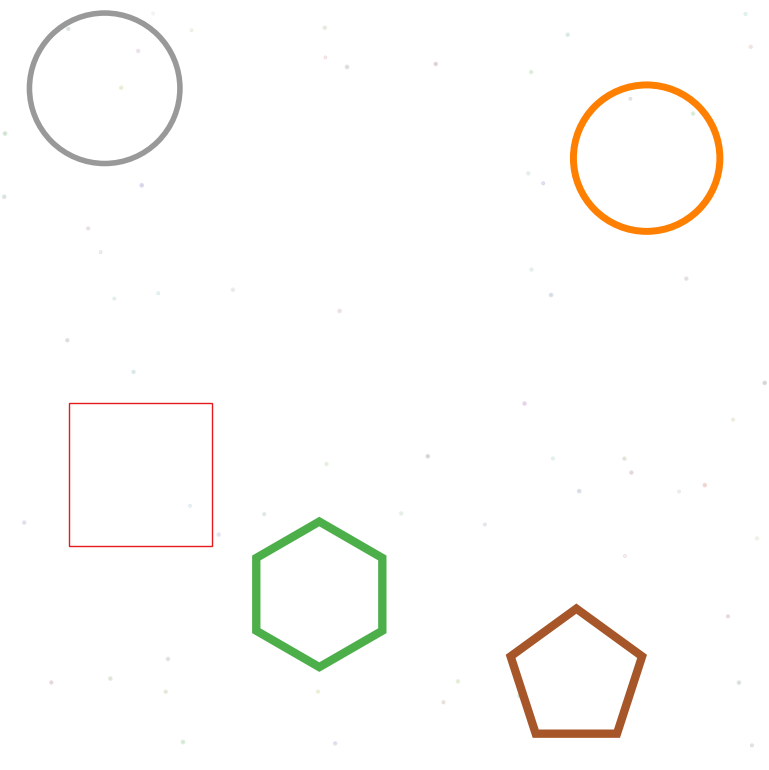[{"shape": "square", "thickness": 0.5, "radius": 0.46, "center": [0.182, 0.384]}, {"shape": "hexagon", "thickness": 3, "radius": 0.47, "center": [0.415, 0.228]}, {"shape": "circle", "thickness": 2.5, "radius": 0.48, "center": [0.84, 0.795]}, {"shape": "pentagon", "thickness": 3, "radius": 0.45, "center": [0.749, 0.12]}, {"shape": "circle", "thickness": 2, "radius": 0.49, "center": [0.136, 0.885]}]